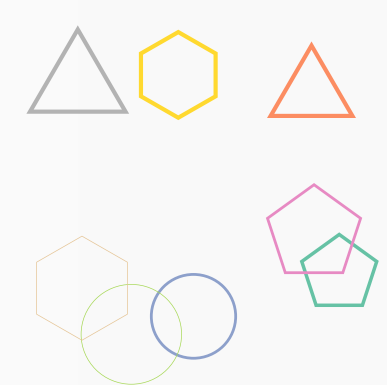[{"shape": "pentagon", "thickness": 2.5, "radius": 0.51, "center": [0.875, 0.289]}, {"shape": "triangle", "thickness": 3, "radius": 0.61, "center": [0.804, 0.76]}, {"shape": "circle", "thickness": 2, "radius": 0.54, "center": [0.499, 0.178]}, {"shape": "pentagon", "thickness": 2, "radius": 0.63, "center": [0.81, 0.394]}, {"shape": "circle", "thickness": 0.5, "radius": 0.65, "center": [0.339, 0.132]}, {"shape": "hexagon", "thickness": 3, "radius": 0.56, "center": [0.46, 0.805]}, {"shape": "hexagon", "thickness": 0.5, "radius": 0.68, "center": [0.212, 0.251]}, {"shape": "triangle", "thickness": 3, "radius": 0.71, "center": [0.201, 0.781]}]